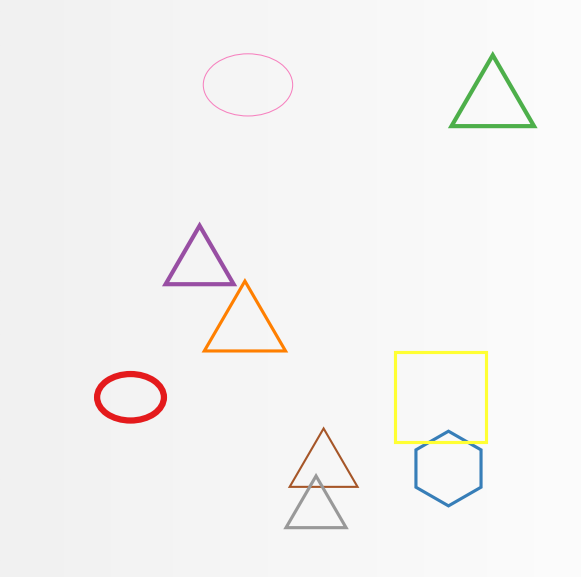[{"shape": "oval", "thickness": 3, "radius": 0.29, "center": [0.225, 0.311]}, {"shape": "hexagon", "thickness": 1.5, "radius": 0.32, "center": [0.772, 0.188]}, {"shape": "triangle", "thickness": 2, "radius": 0.41, "center": [0.848, 0.822]}, {"shape": "triangle", "thickness": 2, "radius": 0.34, "center": [0.343, 0.541]}, {"shape": "triangle", "thickness": 1.5, "radius": 0.4, "center": [0.421, 0.432]}, {"shape": "square", "thickness": 1.5, "radius": 0.39, "center": [0.758, 0.311]}, {"shape": "triangle", "thickness": 1, "radius": 0.34, "center": [0.557, 0.19]}, {"shape": "oval", "thickness": 0.5, "radius": 0.38, "center": [0.427, 0.852]}, {"shape": "triangle", "thickness": 1.5, "radius": 0.3, "center": [0.544, 0.115]}]